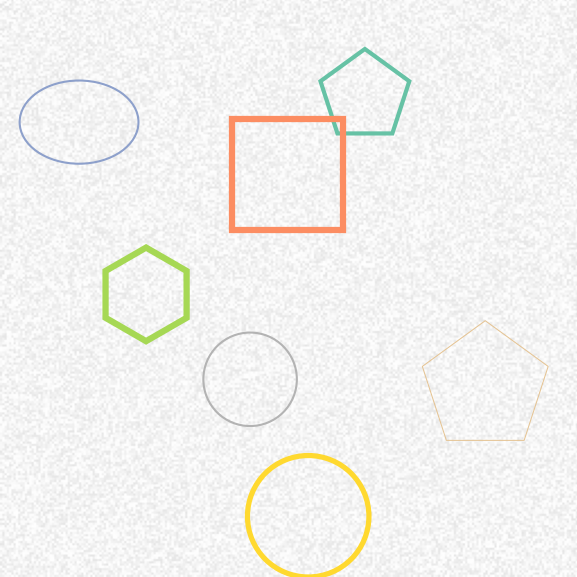[{"shape": "pentagon", "thickness": 2, "radius": 0.4, "center": [0.632, 0.833]}, {"shape": "square", "thickness": 3, "radius": 0.48, "center": [0.498, 0.697]}, {"shape": "oval", "thickness": 1, "radius": 0.51, "center": [0.137, 0.788]}, {"shape": "hexagon", "thickness": 3, "radius": 0.41, "center": [0.253, 0.489]}, {"shape": "circle", "thickness": 2.5, "radius": 0.53, "center": [0.534, 0.105]}, {"shape": "pentagon", "thickness": 0.5, "radius": 0.57, "center": [0.84, 0.329]}, {"shape": "circle", "thickness": 1, "radius": 0.4, "center": [0.433, 0.342]}]